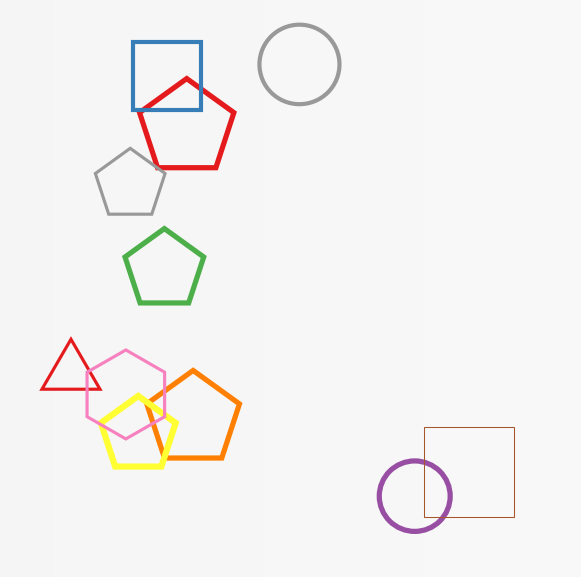[{"shape": "triangle", "thickness": 1.5, "radius": 0.29, "center": [0.122, 0.354]}, {"shape": "pentagon", "thickness": 2.5, "radius": 0.43, "center": [0.321, 0.778]}, {"shape": "square", "thickness": 2, "radius": 0.29, "center": [0.287, 0.868]}, {"shape": "pentagon", "thickness": 2.5, "radius": 0.36, "center": [0.283, 0.532]}, {"shape": "circle", "thickness": 2.5, "radius": 0.31, "center": [0.714, 0.14]}, {"shape": "pentagon", "thickness": 2.5, "radius": 0.42, "center": [0.332, 0.274]}, {"shape": "pentagon", "thickness": 3, "radius": 0.34, "center": [0.238, 0.246]}, {"shape": "square", "thickness": 0.5, "radius": 0.39, "center": [0.807, 0.182]}, {"shape": "hexagon", "thickness": 1.5, "radius": 0.39, "center": [0.217, 0.316]}, {"shape": "circle", "thickness": 2, "radius": 0.34, "center": [0.515, 0.888]}, {"shape": "pentagon", "thickness": 1.5, "radius": 0.32, "center": [0.224, 0.679]}]